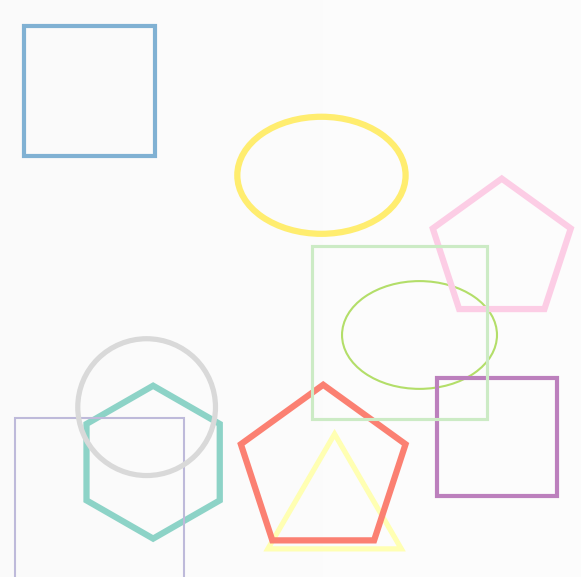[{"shape": "hexagon", "thickness": 3, "radius": 0.66, "center": [0.263, 0.199]}, {"shape": "triangle", "thickness": 2.5, "radius": 0.66, "center": [0.576, 0.115]}, {"shape": "square", "thickness": 1, "radius": 0.73, "center": [0.171, 0.13]}, {"shape": "pentagon", "thickness": 3, "radius": 0.74, "center": [0.556, 0.184]}, {"shape": "square", "thickness": 2, "radius": 0.56, "center": [0.153, 0.841]}, {"shape": "oval", "thickness": 1, "radius": 0.67, "center": [0.722, 0.419]}, {"shape": "pentagon", "thickness": 3, "radius": 0.62, "center": [0.863, 0.565]}, {"shape": "circle", "thickness": 2.5, "radius": 0.59, "center": [0.252, 0.294]}, {"shape": "square", "thickness": 2, "radius": 0.51, "center": [0.855, 0.243]}, {"shape": "square", "thickness": 1.5, "radius": 0.75, "center": [0.687, 0.424]}, {"shape": "oval", "thickness": 3, "radius": 0.72, "center": [0.553, 0.696]}]